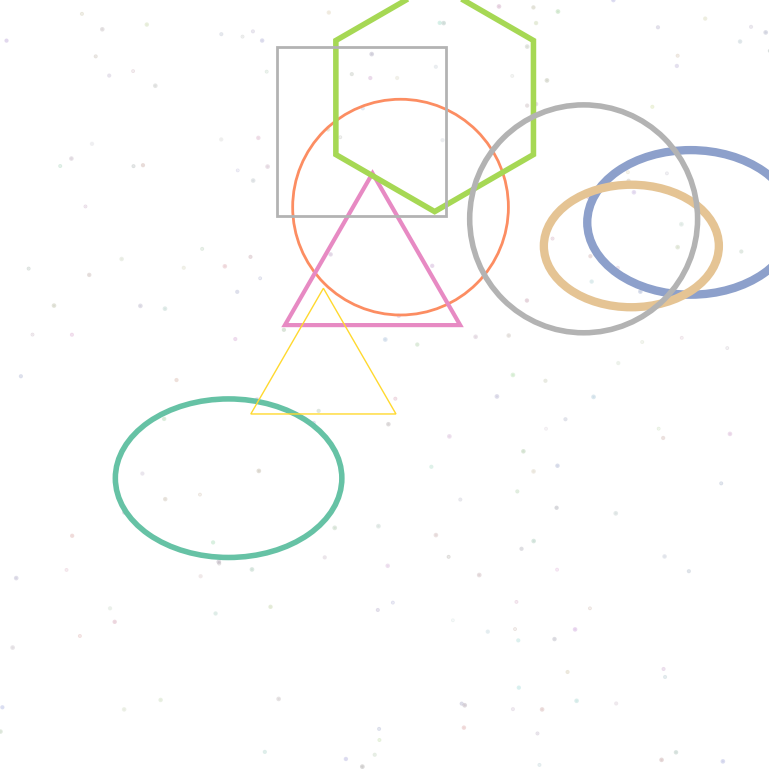[{"shape": "oval", "thickness": 2, "radius": 0.74, "center": [0.297, 0.379]}, {"shape": "circle", "thickness": 1, "radius": 0.7, "center": [0.52, 0.731]}, {"shape": "oval", "thickness": 3, "radius": 0.67, "center": [0.897, 0.711]}, {"shape": "triangle", "thickness": 1.5, "radius": 0.66, "center": [0.484, 0.643]}, {"shape": "hexagon", "thickness": 2, "radius": 0.74, "center": [0.564, 0.873]}, {"shape": "triangle", "thickness": 0.5, "radius": 0.54, "center": [0.42, 0.517]}, {"shape": "oval", "thickness": 3, "radius": 0.57, "center": [0.82, 0.681]}, {"shape": "square", "thickness": 1, "radius": 0.55, "center": [0.47, 0.829]}, {"shape": "circle", "thickness": 2, "radius": 0.74, "center": [0.758, 0.716]}]